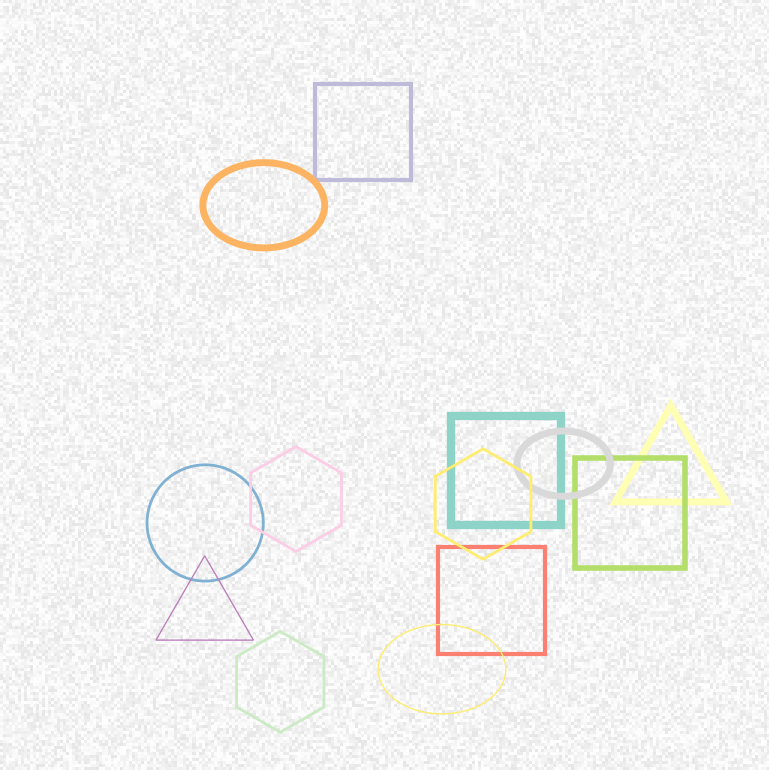[{"shape": "square", "thickness": 3, "radius": 0.35, "center": [0.657, 0.389]}, {"shape": "triangle", "thickness": 2.5, "radius": 0.42, "center": [0.871, 0.39]}, {"shape": "square", "thickness": 1.5, "radius": 0.31, "center": [0.472, 0.828]}, {"shape": "square", "thickness": 1.5, "radius": 0.35, "center": [0.638, 0.22]}, {"shape": "circle", "thickness": 1, "radius": 0.38, "center": [0.266, 0.321]}, {"shape": "oval", "thickness": 2.5, "radius": 0.4, "center": [0.343, 0.733]}, {"shape": "square", "thickness": 2, "radius": 0.36, "center": [0.818, 0.334]}, {"shape": "hexagon", "thickness": 1, "radius": 0.34, "center": [0.384, 0.352]}, {"shape": "oval", "thickness": 2.5, "radius": 0.3, "center": [0.732, 0.398]}, {"shape": "triangle", "thickness": 0.5, "radius": 0.37, "center": [0.266, 0.205]}, {"shape": "hexagon", "thickness": 1, "radius": 0.33, "center": [0.364, 0.114]}, {"shape": "hexagon", "thickness": 1, "radius": 0.36, "center": [0.627, 0.345]}, {"shape": "oval", "thickness": 0.5, "radius": 0.41, "center": [0.574, 0.131]}]